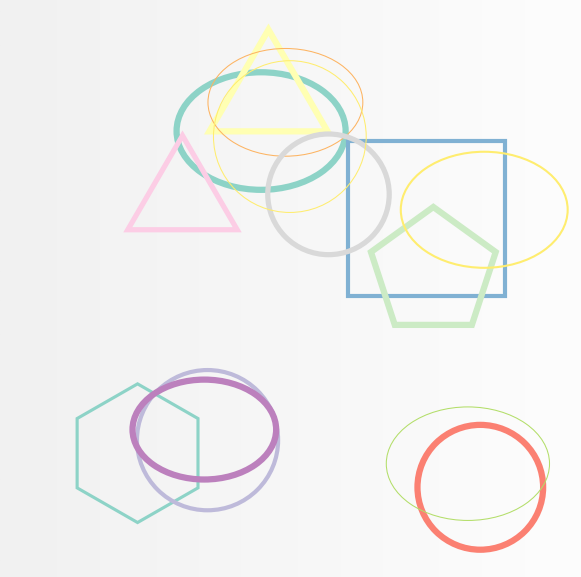[{"shape": "oval", "thickness": 3, "radius": 0.73, "center": [0.449, 0.772]}, {"shape": "hexagon", "thickness": 1.5, "radius": 0.6, "center": [0.237, 0.214]}, {"shape": "triangle", "thickness": 3, "radius": 0.59, "center": [0.462, 0.83]}, {"shape": "circle", "thickness": 2, "radius": 0.61, "center": [0.357, 0.237]}, {"shape": "circle", "thickness": 3, "radius": 0.54, "center": [0.826, 0.155]}, {"shape": "square", "thickness": 2, "radius": 0.67, "center": [0.734, 0.62]}, {"shape": "oval", "thickness": 0.5, "radius": 0.67, "center": [0.491, 0.822]}, {"shape": "oval", "thickness": 0.5, "radius": 0.7, "center": [0.805, 0.196]}, {"shape": "triangle", "thickness": 2.5, "radius": 0.54, "center": [0.314, 0.656]}, {"shape": "circle", "thickness": 2.5, "radius": 0.52, "center": [0.565, 0.663]}, {"shape": "oval", "thickness": 3, "radius": 0.62, "center": [0.352, 0.255]}, {"shape": "pentagon", "thickness": 3, "radius": 0.56, "center": [0.746, 0.528]}, {"shape": "oval", "thickness": 1, "radius": 0.72, "center": [0.833, 0.636]}, {"shape": "circle", "thickness": 0.5, "radius": 0.66, "center": [0.499, 0.763]}]